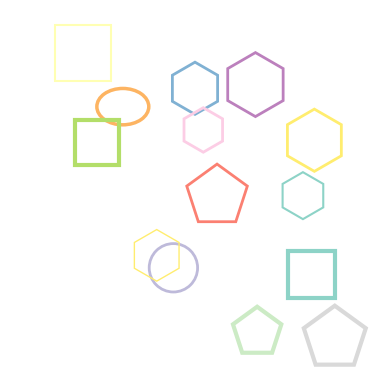[{"shape": "square", "thickness": 3, "radius": 0.3, "center": [0.809, 0.288]}, {"shape": "hexagon", "thickness": 1.5, "radius": 0.3, "center": [0.787, 0.492]}, {"shape": "square", "thickness": 1.5, "radius": 0.36, "center": [0.216, 0.862]}, {"shape": "circle", "thickness": 2, "radius": 0.31, "center": [0.45, 0.304]}, {"shape": "pentagon", "thickness": 2, "radius": 0.41, "center": [0.564, 0.491]}, {"shape": "hexagon", "thickness": 2, "radius": 0.34, "center": [0.506, 0.771]}, {"shape": "oval", "thickness": 2.5, "radius": 0.34, "center": [0.319, 0.723]}, {"shape": "square", "thickness": 3, "radius": 0.29, "center": [0.251, 0.63]}, {"shape": "hexagon", "thickness": 2, "radius": 0.29, "center": [0.528, 0.662]}, {"shape": "pentagon", "thickness": 3, "radius": 0.42, "center": [0.87, 0.121]}, {"shape": "hexagon", "thickness": 2, "radius": 0.42, "center": [0.663, 0.78]}, {"shape": "pentagon", "thickness": 3, "radius": 0.33, "center": [0.668, 0.137]}, {"shape": "hexagon", "thickness": 2, "radius": 0.4, "center": [0.817, 0.636]}, {"shape": "hexagon", "thickness": 1, "radius": 0.34, "center": [0.407, 0.337]}]